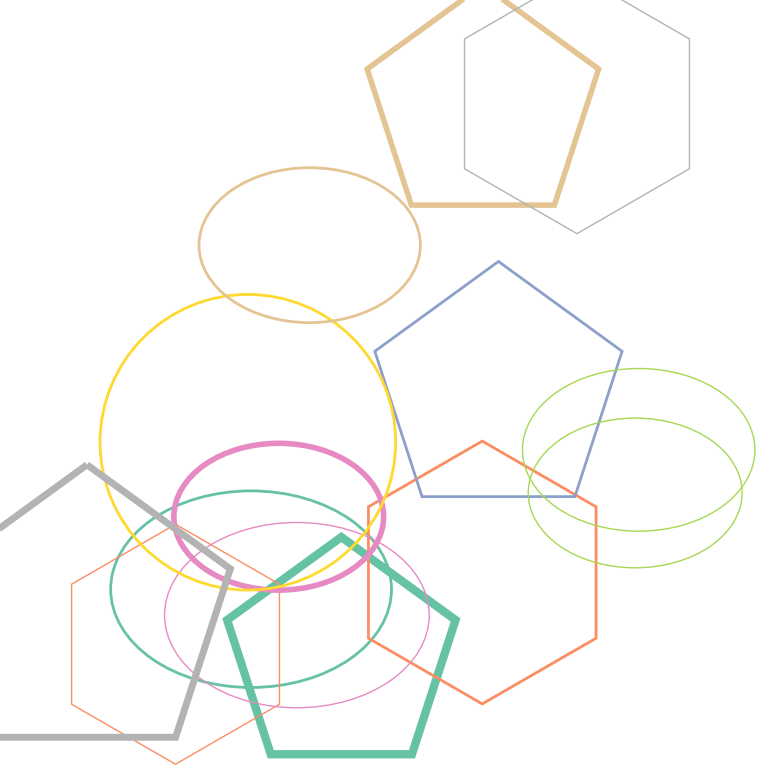[{"shape": "pentagon", "thickness": 3, "radius": 0.78, "center": [0.443, 0.147]}, {"shape": "oval", "thickness": 1, "radius": 0.91, "center": [0.326, 0.235]}, {"shape": "hexagon", "thickness": 0.5, "radius": 0.78, "center": [0.228, 0.163]}, {"shape": "hexagon", "thickness": 1, "radius": 0.85, "center": [0.626, 0.256]}, {"shape": "pentagon", "thickness": 1, "radius": 0.84, "center": [0.647, 0.492]}, {"shape": "oval", "thickness": 0.5, "radius": 0.86, "center": [0.386, 0.201]}, {"shape": "oval", "thickness": 2, "radius": 0.68, "center": [0.362, 0.329]}, {"shape": "oval", "thickness": 0.5, "radius": 0.69, "center": [0.825, 0.36]}, {"shape": "oval", "thickness": 0.5, "radius": 0.75, "center": [0.829, 0.416]}, {"shape": "circle", "thickness": 1, "radius": 0.96, "center": [0.322, 0.426]}, {"shape": "oval", "thickness": 1, "radius": 0.72, "center": [0.402, 0.682]}, {"shape": "pentagon", "thickness": 2, "radius": 0.79, "center": [0.627, 0.862]}, {"shape": "pentagon", "thickness": 2.5, "radius": 0.98, "center": [0.113, 0.201]}, {"shape": "hexagon", "thickness": 0.5, "radius": 0.84, "center": [0.749, 0.865]}]